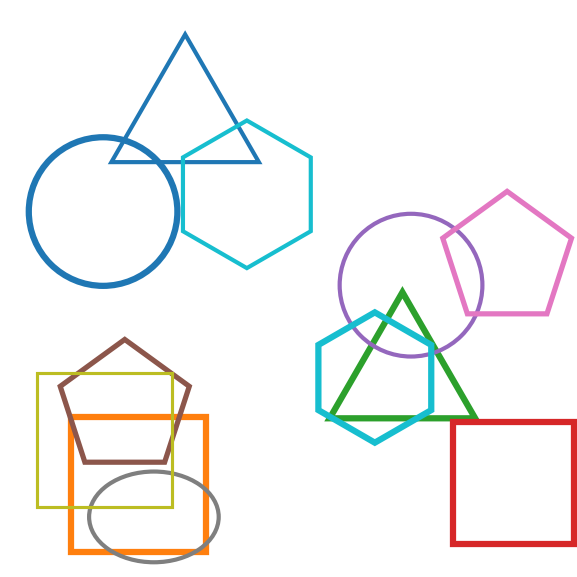[{"shape": "triangle", "thickness": 2, "radius": 0.74, "center": [0.321, 0.792]}, {"shape": "circle", "thickness": 3, "radius": 0.64, "center": [0.179, 0.633]}, {"shape": "square", "thickness": 3, "radius": 0.59, "center": [0.241, 0.16]}, {"shape": "triangle", "thickness": 3, "radius": 0.73, "center": [0.697, 0.348]}, {"shape": "square", "thickness": 3, "radius": 0.53, "center": [0.889, 0.163]}, {"shape": "circle", "thickness": 2, "radius": 0.62, "center": [0.712, 0.505]}, {"shape": "pentagon", "thickness": 2.5, "radius": 0.59, "center": [0.216, 0.294]}, {"shape": "pentagon", "thickness": 2.5, "radius": 0.59, "center": [0.878, 0.551]}, {"shape": "oval", "thickness": 2, "radius": 0.56, "center": [0.266, 0.104]}, {"shape": "square", "thickness": 1.5, "radius": 0.58, "center": [0.181, 0.237]}, {"shape": "hexagon", "thickness": 3, "radius": 0.56, "center": [0.649, 0.345]}, {"shape": "hexagon", "thickness": 2, "radius": 0.64, "center": [0.427, 0.663]}]